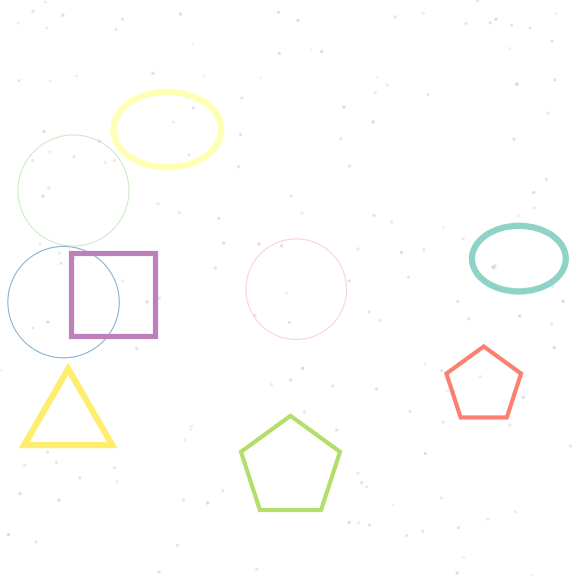[{"shape": "oval", "thickness": 3, "radius": 0.41, "center": [0.898, 0.551]}, {"shape": "oval", "thickness": 3, "radius": 0.47, "center": [0.29, 0.775]}, {"shape": "pentagon", "thickness": 2, "radius": 0.34, "center": [0.838, 0.331]}, {"shape": "circle", "thickness": 0.5, "radius": 0.48, "center": [0.11, 0.476]}, {"shape": "pentagon", "thickness": 2, "radius": 0.45, "center": [0.503, 0.189]}, {"shape": "circle", "thickness": 0.5, "radius": 0.44, "center": [0.513, 0.498]}, {"shape": "square", "thickness": 2.5, "radius": 0.36, "center": [0.196, 0.489]}, {"shape": "circle", "thickness": 0.5, "radius": 0.48, "center": [0.127, 0.669]}, {"shape": "triangle", "thickness": 3, "radius": 0.44, "center": [0.118, 0.272]}]